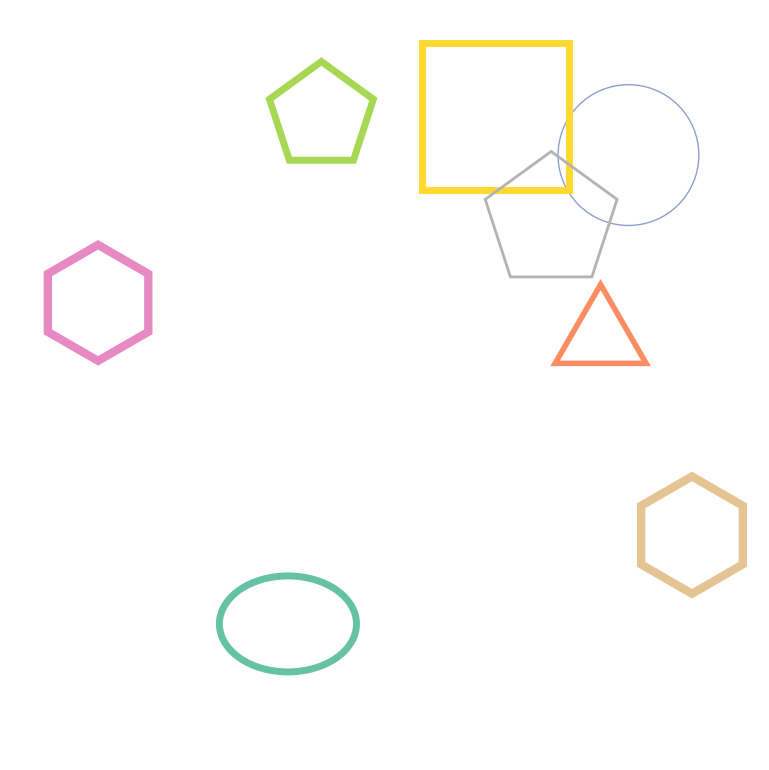[{"shape": "oval", "thickness": 2.5, "radius": 0.45, "center": [0.374, 0.19]}, {"shape": "triangle", "thickness": 2, "radius": 0.34, "center": [0.78, 0.562]}, {"shape": "circle", "thickness": 0.5, "radius": 0.46, "center": [0.816, 0.799]}, {"shape": "hexagon", "thickness": 3, "radius": 0.38, "center": [0.127, 0.607]}, {"shape": "pentagon", "thickness": 2.5, "radius": 0.35, "center": [0.417, 0.849]}, {"shape": "square", "thickness": 2.5, "radius": 0.48, "center": [0.644, 0.848]}, {"shape": "hexagon", "thickness": 3, "radius": 0.38, "center": [0.899, 0.305]}, {"shape": "pentagon", "thickness": 1, "radius": 0.45, "center": [0.716, 0.713]}]